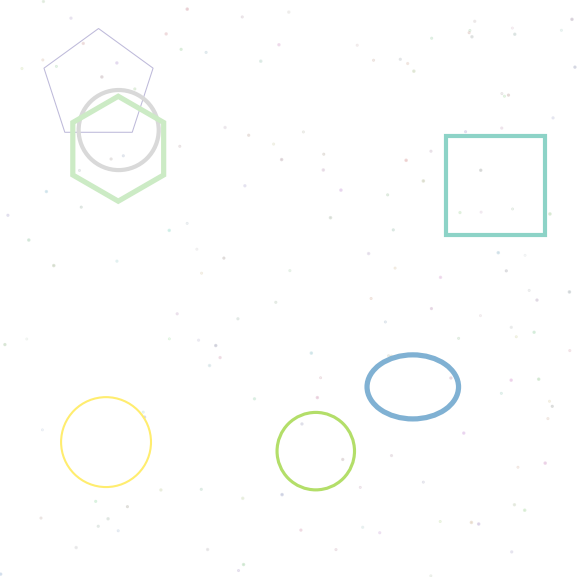[{"shape": "square", "thickness": 2, "radius": 0.43, "center": [0.858, 0.678]}, {"shape": "pentagon", "thickness": 0.5, "radius": 0.5, "center": [0.171, 0.85]}, {"shape": "oval", "thickness": 2.5, "radius": 0.4, "center": [0.715, 0.329]}, {"shape": "circle", "thickness": 1.5, "radius": 0.34, "center": [0.547, 0.218]}, {"shape": "circle", "thickness": 2, "radius": 0.35, "center": [0.205, 0.774]}, {"shape": "hexagon", "thickness": 2.5, "radius": 0.45, "center": [0.205, 0.742]}, {"shape": "circle", "thickness": 1, "radius": 0.39, "center": [0.184, 0.234]}]